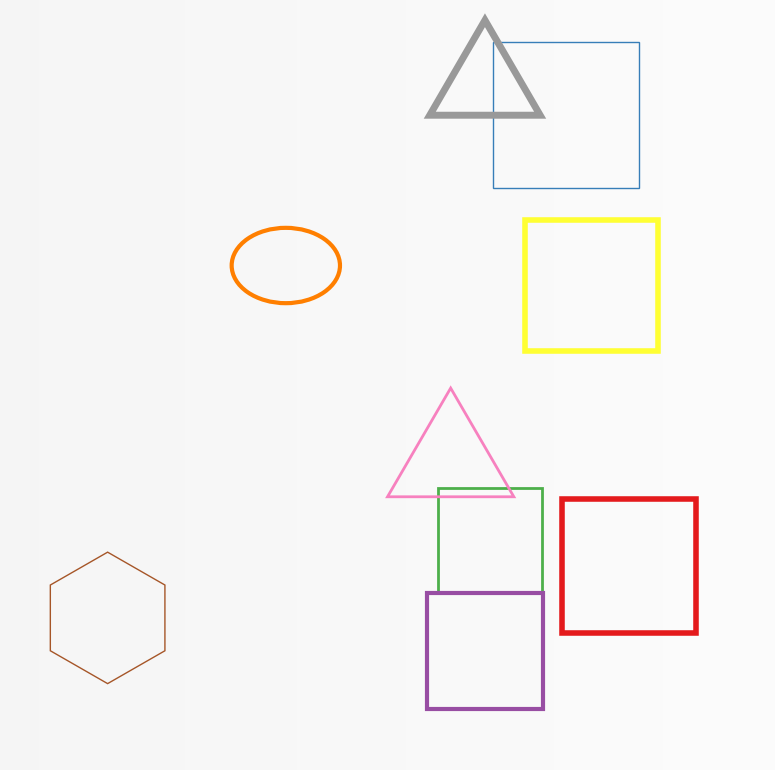[{"shape": "square", "thickness": 2, "radius": 0.43, "center": [0.812, 0.265]}, {"shape": "square", "thickness": 0.5, "radius": 0.47, "center": [0.731, 0.851]}, {"shape": "square", "thickness": 1, "radius": 0.34, "center": [0.632, 0.299]}, {"shape": "square", "thickness": 1.5, "radius": 0.37, "center": [0.626, 0.155]}, {"shape": "oval", "thickness": 1.5, "radius": 0.35, "center": [0.369, 0.655]}, {"shape": "square", "thickness": 2, "radius": 0.43, "center": [0.763, 0.629]}, {"shape": "hexagon", "thickness": 0.5, "radius": 0.43, "center": [0.139, 0.198]}, {"shape": "triangle", "thickness": 1, "radius": 0.47, "center": [0.582, 0.402]}, {"shape": "triangle", "thickness": 2.5, "radius": 0.41, "center": [0.626, 0.891]}]